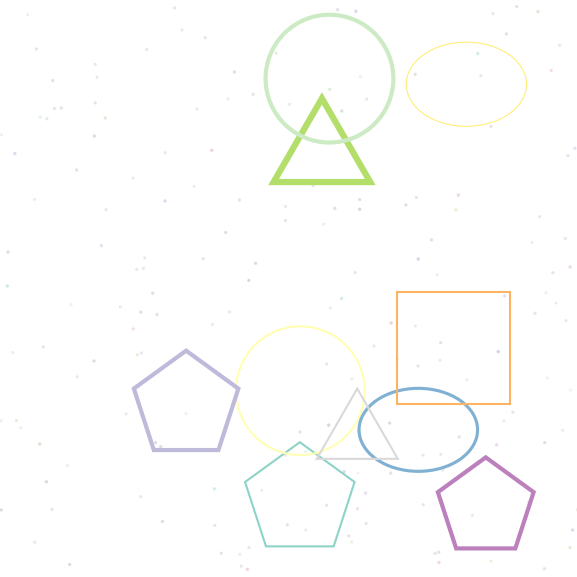[{"shape": "pentagon", "thickness": 1, "radius": 0.5, "center": [0.519, 0.134]}, {"shape": "circle", "thickness": 1, "radius": 0.56, "center": [0.52, 0.323]}, {"shape": "pentagon", "thickness": 2, "radius": 0.48, "center": [0.322, 0.297]}, {"shape": "oval", "thickness": 1.5, "radius": 0.51, "center": [0.724, 0.255]}, {"shape": "square", "thickness": 1, "radius": 0.49, "center": [0.785, 0.396]}, {"shape": "triangle", "thickness": 3, "radius": 0.48, "center": [0.557, 0.732]}, {"shape": "triangle", "thickness": 1, "radius": 0.41, "center": [0.619, 0.245]}, {"shape": "pentagon", "thickness": 2, "radius": 0.44, "center": [0.841, 0.12]}, {"shape": "circle", "thickness": 2, "radius": 0.55, "center": [0.571, 0.863]}, {"shape": "oval", "thickness": 0.5, "radius": 0.52, "center": [0.808, 0.853]}]